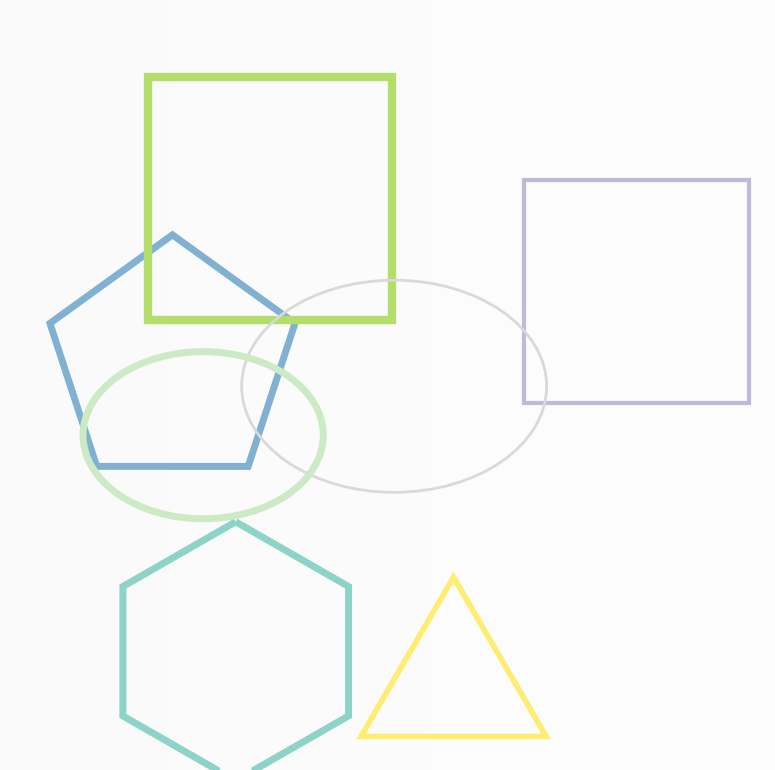[{"shape": "hexagon", "thickness": 2.5, "radius": 0.84, "center": [0.304, 0.154]}, {"shape": "square", "thickness": 1.5, "radius": 0.72, "center": [0.821, 0.621]}, {"shape": "pentagon", "thickness": 2.5, "radius": 0.83, "center": [0.223, 0.529]}, {"shape": "square", "thickness": 3, "radius": 0.79, "center": [0.348, 0.742]}, {"shape": "oval", "thickness": 1, "radius": 0.98, "center": [0.509, 0.498]}, {"shape": "oval", "thickness": 2.5, "radius": 0.78, "center": [0.262, 0.435]}, {"shape": "triangle", "thickness": 2, "radius": 0.69, "center": [0.585, 0.113]}]